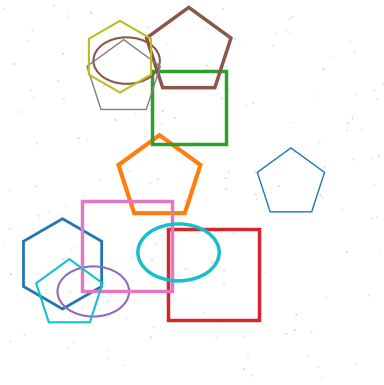[{"shape": "hexagon", "thickness": 2, "radius": 0.59, "center": [0.162, 0.315]}, {"shape": "pentagon", "thickness": 1, "radius": 0.46, "center": [0.756, 0.524]}, {"shape": "pentagon", "thickness": 3, "radius": 0.56, "center": [0.414, 0.537]}, {"shape": "square", "thickness": 2.5, "radius": 0.48, "center": [0.491, 0.721]}, {"shape": "square", "thickness": 2.5, "radius": 0.59, "center": [0.555, 0.286]}, {"shape": "oval", "thickness": 1.5, "radius": 0.46, "center": [0.242, 0.243]}, {"shape": "pentagon", "thickness": 2.5, "radius": 0.58, "center": [0.49, 0.866]}, {"shape": "oval", "thickness": 1.5, "radius": 0.43, "center": [0.329, 0.843]}, {"shape": "square", "thickness": 2.5, "radius": 0.59, "center": [0.33, 0.361]}, {"shape": "pentagon", "thickness": 1, "radius": 0.5, "center": [0.321, 0.797]}, {"shape": "hexagon", "thickness": 1.5, "radius": 0.47, "center": [0.312, 0.853]}, {"shape": "pentagon", "thickness": 1.5, "radius": 0.45, "center": [0.18, 0.236]}, {"shape": "oval", "thickness": 2.5, "radius": 0.53, "center": [0.464, 0.344]}]